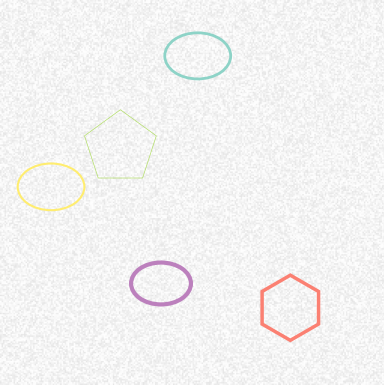[{"shape": "oval", "thickness": 2, "radius": 0.43, "center": [0.514, 0.855]}, {"shape": "hexagon", "thickness": 2.5, "radius": 0.42, "center": [0.754, 0.201]}, {"shape": "pentagon", "thickness": 0.5, "radius": 0.49, "center": [0.313, 0.617]}, {"shape": "oval", "thickness": 3, "radius": 0.39, "center": [0.418, 0.264]}, {"shape": "oval", "thickness": 1.5, "radius": 0.43, "center": [0.133, 0.515]}]